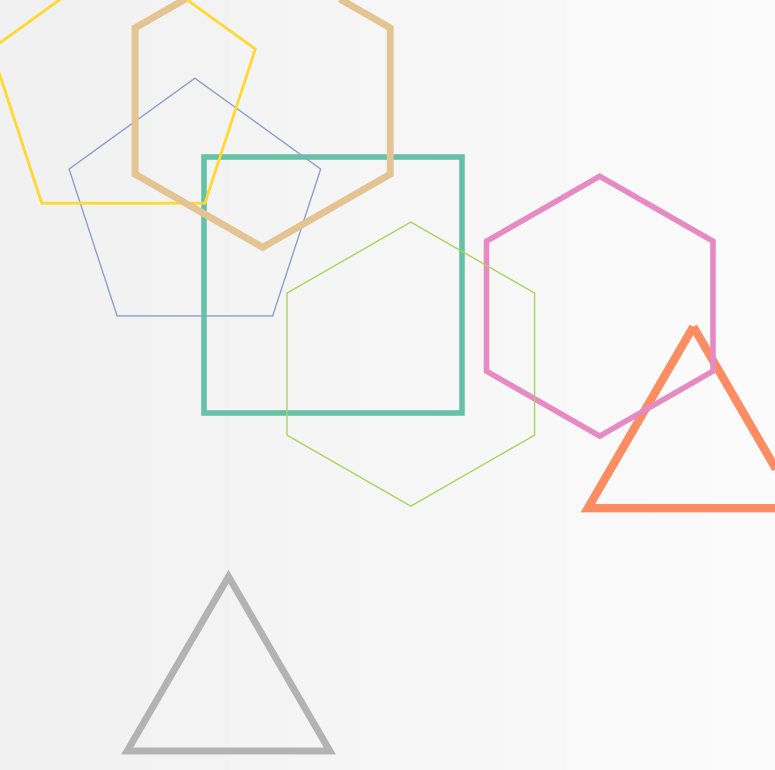[{"shape": "square", "thickness": 2, "radius": 0.83, "center": [0.43, 0.63]}, {"shape": "triangle", "thickness": 3, "radius": 0.79, "center": [0.895, 0.419]}, {"shape": "pentagon", "thickness": 0.5, "radius": 0.85, "center": [0.251, 0.728]}, {"shape": "hexagon", "thickness": 2, "radius": 0.84, "center": [0.774, 0.602]}, {"shape": "hexagon", "thickness": 0.5, "radius": 0.92, "center": [0.53, 0.527]}, {"shape": "pentagon", "thickness": 1, "radius": 0.9, "center": [0.159, 0.881]}, {"shape": "hexagon", "thickness": 2.5, "radius": 0.95, "center": [0.339, 0.869]}, {"shape": "triangle", "thickness": 2.5, "radius": 0.75, "center": [0.295, 0.1]}]